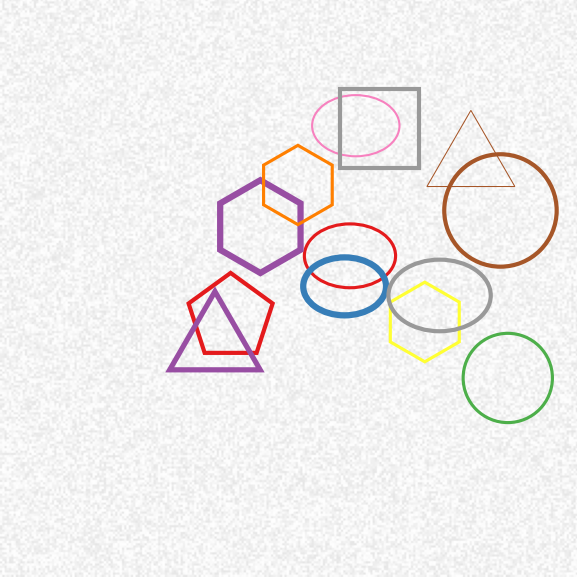[{"shape": "pentagon", "thickness": 2, "radius": 0.38, "center": [0.399, 0.45]}, {"shape": "oval", "thickness": 1.5, "radius": 0.39, "center": [0.606, 0.556]}, {"shape": "oval", "thickness": 3, "radius": 0.36, "center": [0.597, 0.503]}, {"shape": "circle", "thickness": 1.5, "radius": 0.39, "center": [0.879, 0.345]}, {"shape": "hexagon", "thickness": 3, "radius": 0.4, "center": [0.451, 0.607]}, {"shape": "triangle", "thickness": 2.5, "radius": 0.45, "center": [0.372, 0.404]}, {"shape": "hexagon", "thickness": 1.5, "radius": 0.34, "center": [0.516, 0.679]}, {"shape": "hexagon", "thickness": 1.5, "radius": 0.34, "center": [0.736, 0.442]}, {"shape": "circle", "thickness": 2, "radius": 0.49, "center": [0.867, 0.635]}, {"shape": "triangle", "thickness": 0.5, "radius": 0.44, "center": [0.815, 0.72]}, {"shape": "oval", "thickness": 1, "radius": 0.38, "center": [0.616, 0.781]}, {"shape": "square", "thickness": 2, "radius": 0.34, "center": [0.657, 0.776]}, {"shape": "oval", "thickness": 2, "radius": 0.44, "center": [0.761, 0.488]}]